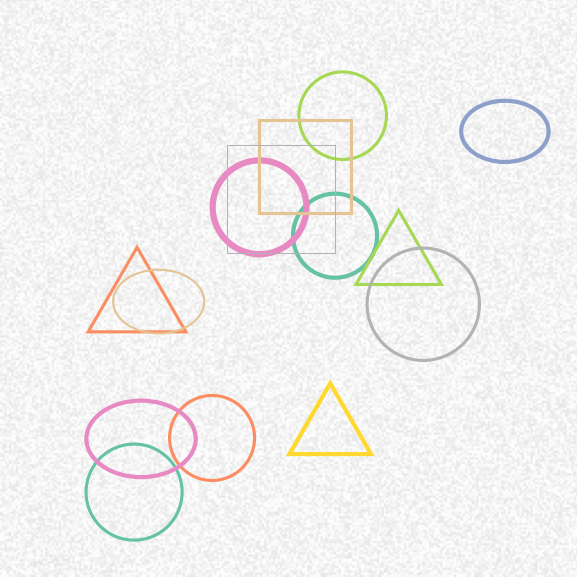[{"shape": "circle", "thickness": 2, "radius": 0.36, "center": [0.58, 0.591]}, {"shape": "circle", "thickness": 1.5, "radius": 0.42, "center": [0.232, 0.147]}, {"shape": "triangle", "thickness": 1.5, "radius": 0.49, "center": [0.237, 0.473]}, {"shape": "circle", "thickness": 1.5, "radius": 0.37, "center": [0.367, 0.241]}, {"shape": "oval", "thickness": 2, "radius": 0.38, "center": [0.874, 0.772]}, {"shape": "circle", "thickness": 3, "radius": 0.41, "center": [0.449, 0.64]}, {"shape": "oval", "thickness": 2, "radius": 0.47, "center": [0.244, 0.239]}, {"shape": "triangle", "thickness": 1.5, "radius": 0.43, "center": [0.69, 0.549]}, {"shape": "circle", "thickness": 1.5, "radius": 0.38, "center": [0.593, 0.799]}, {"shape": "triangle", "thickness": 2, "radius": 0.41, "center": [0.572, 0.254]}, {"shape": "square", "thickness": 1.5, "radius": 0.4, "center": [0.528, 0.711]}, {"shape": "oval", "thickness": 1, "radius": 0.39, "center": [0.275, 0.477]}, {"shape": "circle", "thickness": 1.5, "radius": 0.49, "center": [0.733, 0.472]}, {"shape": "square", "thickness": 0.5, "radius": 0.47, "center": [0.487, 0.654]}]